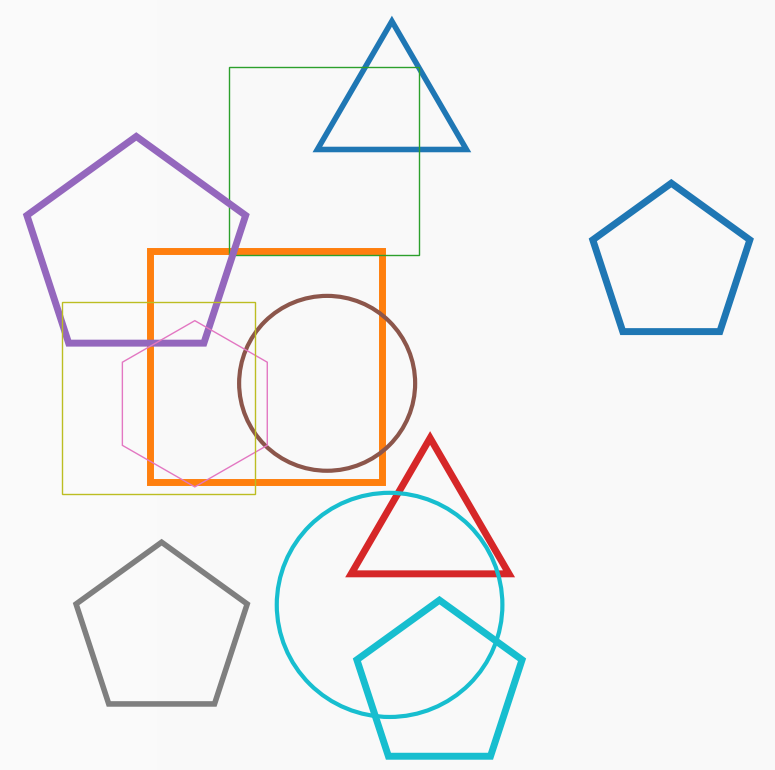[{"shape": "pentagon", "thickness": 2.5, "radius": 0.53, "center": [0.866, 0.656]}, {"shape": "triangle", "thickness": 2, "radius": 0.56, "center": [0.506, 0.861]}, {"shape": "square", "thickness": 2.5, "radius": 0.75, "center": [0.343, 0.524]}, {"shape": "square", "thickness": 0.5, "radius": 0.61, "center": [0.418, 0.791]}, {"shape": "triangle", "thickness": 2.5, "radius": 0.59, "center": [0.555, 0.314]}, {"shape": "pentagon", "thickness": 2.5, "radius": 0.74, "center": [0.176, 0.674]}, {"shape": "circle", "thickness": 1.5, "radius": 0.57, "center": [0.422, 0.502]}, {"shape": "hexagon", "thickness": 0.5, "radius": 0.54, "center": [0.251, 0.476]}, {"shape": "pentagon", "thickness": 2, "radius": 0.58, "center": [0.209, 0.18]}, {"shape": "square", "thickness": 0.5, "radius": 0.62, "center": [0.204, 0.483]}, {"shape": "pentagon", "thickness": 2.5, "radius": 0.56, "center": [0.567, 0.109]}, {"shape": "circle", "thickness": 1.5, "radius": 0.73, "center": [0.503, 0.214]}]